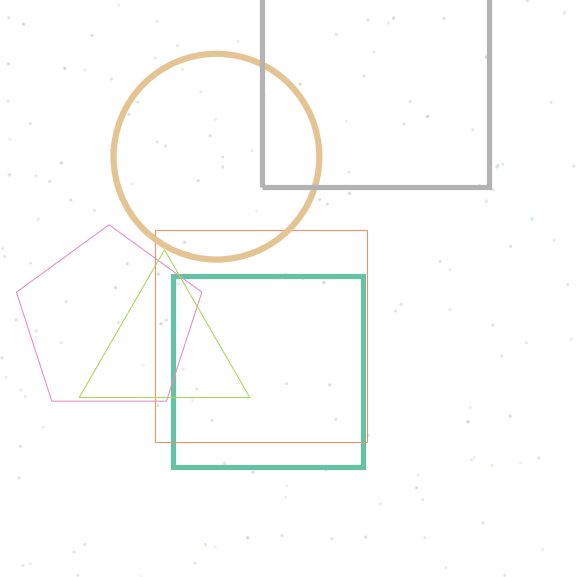[{"shape": "square", "thickness": 2.5, "radius": 0.83, "center": [0.464, 0.355]}, {"shape": "square", "thickness": 0.5, "radius": 0.92, "center": [0.452, 0.418]}, {"shape": "pentagon", "thickness": 0.5, "radius": 0.84, "center": [0.189, 0.441]}, {"shape": "triangle", "thickness": 0.5, "radius": 0.85, "center": [0.285, 0.396]}, {"shape": "circle", "thickness": 3, "radius": 0.89, "center": [0.375, 0.728]}, {"shape": "square", "thickness": 2.5, "radius": 0.98, "center": [0.651, 0.873]}]